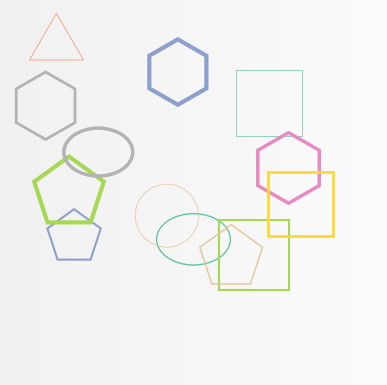[{"shape": "square", "thickness": 0.5, "radius": 0.43, "center": [0.694, 0.732]}, {"shape": "oval", "thickness": 1, "radius": 0.48, "center": [0.499, 0.378]}, {"shape": "triangle", "thickness": 0.5, "radius": 0.4, "center": [0.146, 0.884]}, {"shape": "hexagon", "thickness": 3, "radius": 0.42, "center": [0.459, 0.813]}, {"shape": "pentagon", "thickness": 1.5, "radius": 0.36, "center": [0.191, 0.384]}, {"shape": "hexagon", "thickness": 2.5, "radius": 0.46, "center": [0.745, 0.564]}, {"shape": "pentagon", "thickness": 3, "radius": 0.47, "center": [0.178, 0.499]}, {"shape": "square", "thickness": 1.5, "radius": 0.45, "center": [0.655, 0.338]}, {"shape": "square", "thickness": 2, "radius": 0.42, "center": [0.776, 0.47]}, {"shape": "pentagon", "thickness": 1, "radius": 0.43, "center": [0.597, 0.331]}, {"shape": "circle", "thickness": 0.5, "radius": 0.41, "center": [0.431, 0.44]}, {"shape": "oval", "thickness": 2.5, "radius": 0.44, "center": [0.254, 0.605]}, {"shape": "hexagon", "thickness": 2, "radius": 0.44, "center": [0.118, 0.725]}]